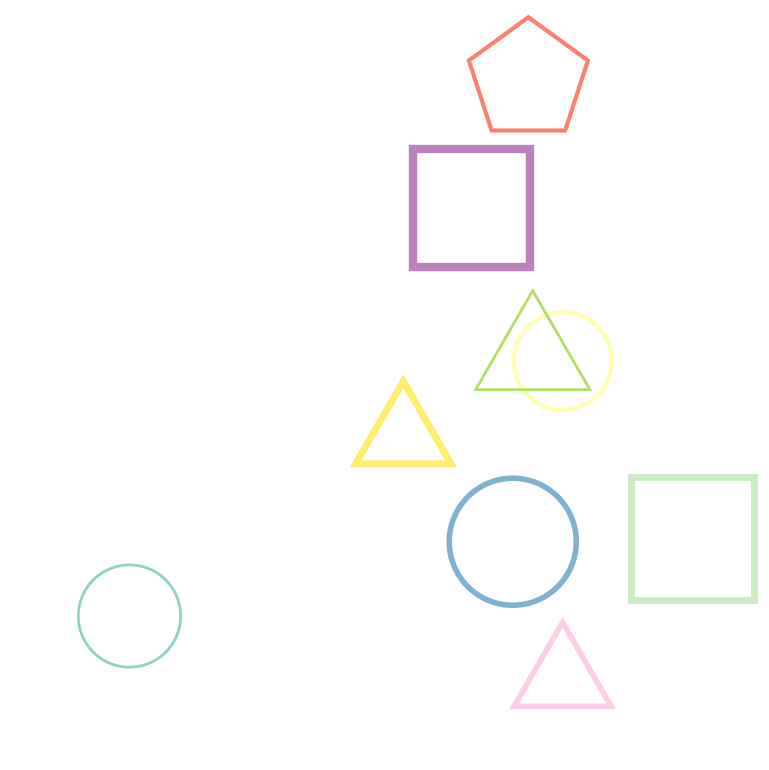[{"shape": "circle", "thickness": 1, "radius": 0.33, "center": [0.168, 0.2]}, {"shape": "circle", "thickness": 1.5, "radius": 0.32, "center": [0.731, 0.531]}, {"shape": "pentagon", "thickness": 1.5, "radius": 0.41, "center": [0.686, 0.896]}, {"shape": "circle", "thickness": 2, "radius": 0.41, "center": [0.666, 0.296]}, {"shape": "triangle", "thickness": 1, "radius": 0.43, "center": [0.692, 0.537]}, {"shape": "triangle", "thickness": 2, "radius": 0.36, "center": [0.731, 0.119]}, {"shape": "square", "thickness": 3, "radius": 0.38, "center": [0.612, 0.73]}, {"shape": "square", "thickness": 2.5, "radius": 0.4, "center": [0.899, 0.301]}, {"shape": "triangle", "thickness": 2.5, "radius": 0.36, "center": [0.524, 0.433]}]